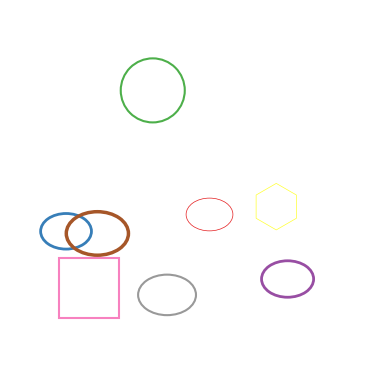[{"shape": "oval", "thickness": 0.5, "radius": 0.3, "center": [0.544, 0.443]}, {"shape": "oval", "thickness": 2, "radius": 0.33, "center": [0.172, 0.399]}, {"shape": "circle", "thickness": 1.5, "radius": 0.42, "center": [0.397, 0.765]}, {"shape": "oval", "thickness": 2, "radius": 0.34, "center": [0.747, 0.275]}, {"shape": "hexagon", "thickness": 0.5, "radius": 0.3, "center": [0.718, 0.463]}, {"shape": "oval", "thickness": 2.5, "radius": 0.4, "center": [0.253, 0.394]}, {"shape": "square", "thickness": 1.5, "radius": 0.39, "center": [0.232, 0.252]}, {"shape": "oval", "thickness": 1.5, "radius": 0.38, "center": [0.434, 0.234]}]